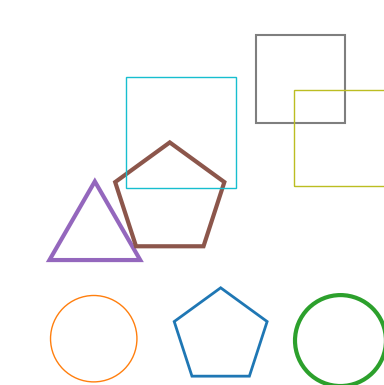[{"shape": "pentagon", "thickness": 2, "radius": 0.63, "center": [0.573, 0.126]}, {"shape": "circle", "thickness": 1, "radius": 0.56, "center": [0.243, 0.12]}, {"shape": "circle", "thickness": 3, "radius": 0.59, "center": [0.884, 0.115]}, {"shape": "triangle", "thickness": 3, "radius": 0.68, "center": [0.246, 0.393]}, {"shape": "pentagon", "thickness": 3, "radius": 0.75, "center": [0.441, 0.481]}, {"shape": "square", "thickness": 1.5, "radius": 0.58, "center": [0.781, 0.795]}, {"shape": "square", "thickness": 1, "radius": 0.62, "center": [0.889, 0.642]}, {"shape": "square", "thickness": 1, "radius": 0.72, "center": [0.47, 0.656]}]